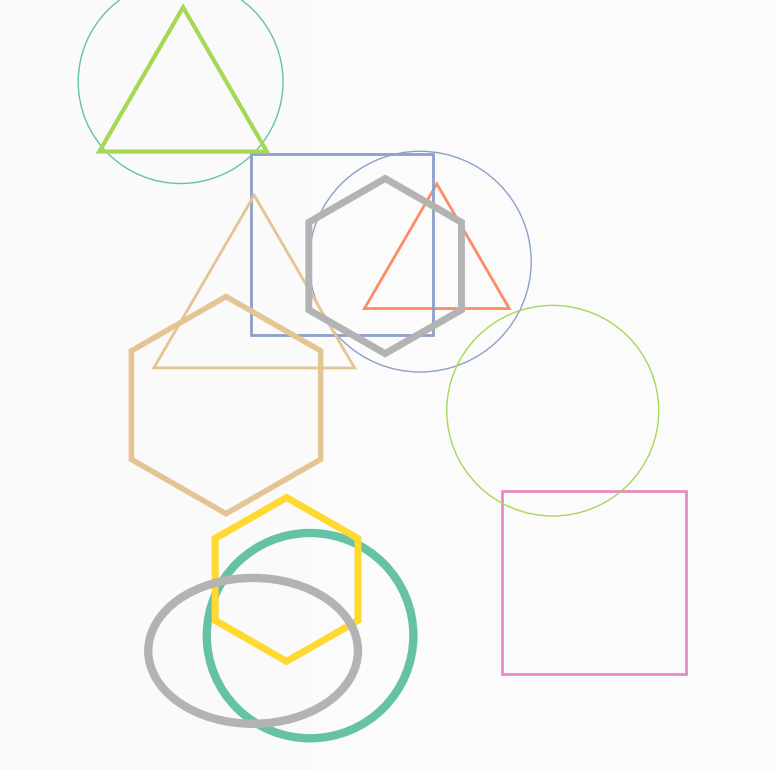[{"shape": "circle", "thickness": 3, "radius": 0.67, "center": [0.4, 0.174]}, {"shape": "circle", "thickness": 0.5, "radius": 0.66, "center": [0.233, 0.894]}, {"shape": "triangle", "thickness": 1, "radius": 0.54, "center": [0.564, 0.653]}, {"shape": "square", "thickness": 1, "radius": 0.59, "center": [0.441, 0.682]}, {"shape": "circle", "thickness": 0.5, "radius": 0.72, "center": [0.542, 0.66]}, {"shape": "square", "thickness": 1, "radius": 0.59, "center": [0.766, 0.243]}, {"shape": "circle", "thickness": 0.5, "radius": 0.68, "center": [0.713, 0.467]}, {"shape": "triangle", "thickness": 1.5, "radius": 0.62, "center": [0.236, 0.866]}, {"shape": "hexagon", "thickness": 2.5, "radius": 0.53, "center": [0.37, 0.247]}, {"shape": "triangle", "thickness": 1, "radius": 0.75, "center": [0.328, 0.597]}, {"shape": "hexagon", "thickness": 2, "radius": 0.7, "center": [0.292, 0.474]}, {"shape": "oval", "thickness": 3, "radius": 0.68, "center": [0.327, 0.155]}, {"shape": "hexagon", "thickness": 2.5, "radius": 0.57, "center": [0.497, 0.654]}]